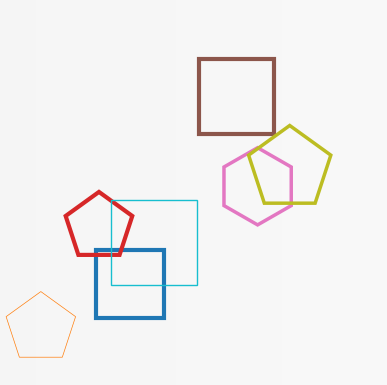[{"shape": "square", "thickness": 3, "radius": 0.44, "center": [0.336, 0.263]}, {"shape": "pentagon", "thickness": 0.5, "radius": 0.47, "center": [0.105, 0.148]}, {"shape": "pentagon", "thickness": 3, "radius": 0.45, "center": [0.255, 0.411]}, {"shape": "square", "thickness": 3, "radius": 0.48, "center": [0.61, 0.749]}, {"shape": "hexagon", "thickness": 2.5, "radius": 0.5, "center": [0.665, 0.516]}, {"shape": "pentagon", "thickness": 2.5, "radius": 0.56, "center": [0.748, 0.562]}, {"shape": "square", "thickness": 1, "radius": 0.55, "center": [0.397, 0.37]}]